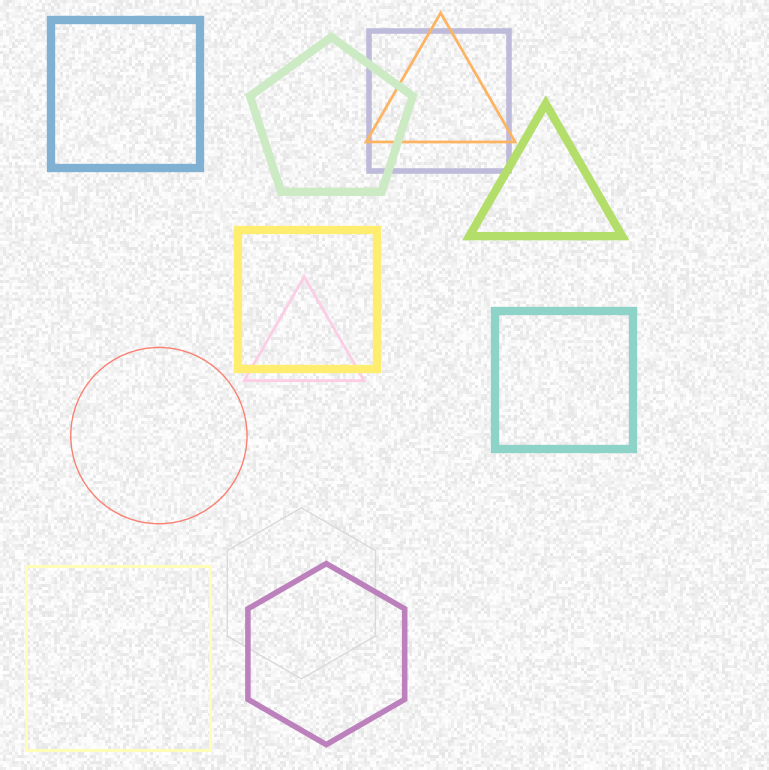[{"shape": "square", "thickness": 3, "radius": 0.45, "center": [0.733, 0.506]}, {"shape": "square", "thickness": 1, "radius": 0.6, "center": [0.153, 0.145]}, {"shape": "square", "thickness": 2, "radius": 0.46, "center": [0.57, 0.869]}, {"shape": "circle", "thickness": 0.5, "radius": 0.57, "center": [0.206, 0.434]}, {"shape": "square", "thickness": 3, "radius": 0.48, "center": [0.163, 0.878]}, {"shape": "triangle", "thickness": 1, "radius": 0.56, "center": [0.572, 0.871]}, {"shape": "triangle", "thickness": 3, "radius": 0.57, "center": [0.709, 0.751]}, {"shape": "triangle", "thickness": 1, "radius": 0.45, "center": [0.395, 0.551]}, {"shape": "hexagon", "thickness": 0.5, "radius": 0.56, "center": [0.391, 0.229]}, {"shape": "hexagon", "thickness": 2, "radius": 0.59, "center": [0.424, 0.151]}, {"shape": "pentagon", "thickness": 3, "radius": 0.56, "center": [0.43, 0.841]}, {"shape": "square", "thickness": 3, "radius": 0.45, "center": [0.4, 0.611]}]